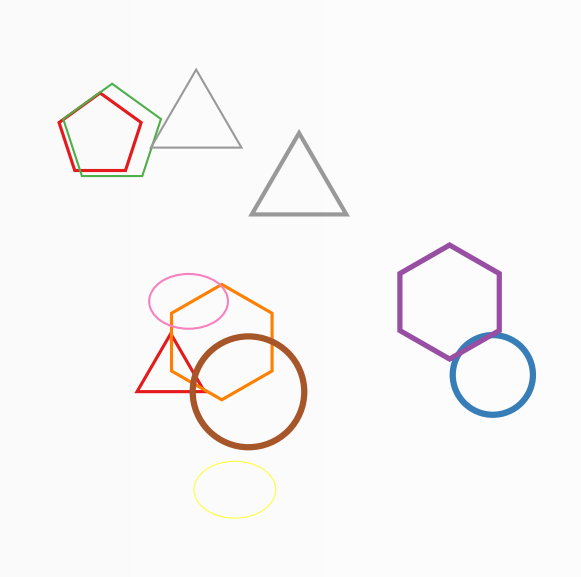[{"shape": "pentagon", "thickness": 1.5, "radius": 0.37, "center": [0.172, 0.764]}, {"shape": "triangle", "thickness": 1.5, "radius": 0.33, "center": [0.294, 0.354]}, {"shape": "circle", "thickness": 3, "radius": 0.34, "center": [0.848, 0.35]}, {"shape": "pentagon", "thickness": 1, "radius": 0.44, "center": [0.193, 0.766]}, {"shape": "hexagon", "thickness": 2.5, "radius": 0.49, "center": [0.773, 0.476]}, {"shape": "hexagon", "thickness": 1.5, "radius": 0.5, "center": [0.382, 0.407]}, {"shape": "oval", "thickness": 0.5, "radius": 0.35, "center": [0.404, 0.151]}, {"shape": "circle", "thickness": 3, "radius": 0.48, "center": [0.427, 0.321]}, {"shape": "oval", "thickness": 1, "radius": 0.34, "center": [0.324, 0.477]}, {"shape": "triangle", "thickness": 1, "radius": 0.45, "center": [0.337, 0.789]}, {"shape": "triangle", "thickness": 2, "radius": 0.47, "center": [0.515, 0.675]}]